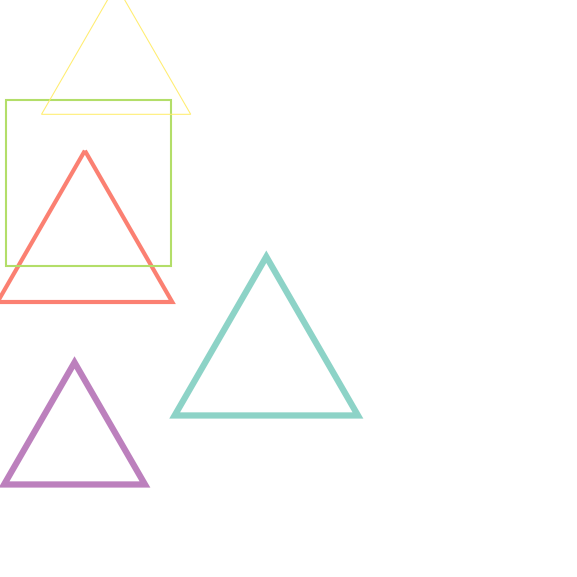[{"shape": "triangle", "thickness": 3, "radius": 0.92, "center": [0.461, 0.371]}, {"shape": "triangle", "thickness": 2, "radius": 0.87, "center": [0.147, 0.564]}, {"shape": "square", "thickness": 1, "radius": 0.72, "center": [0.153, 0.682]}, {"shape": "triangle", "thickness": 3, "radius": 0.7, "center": [0.129, 0.231]}, {"shape": "triangle", "thickness": 0.5, "radius": 0.75, "center": [0.201, 0.876]}]